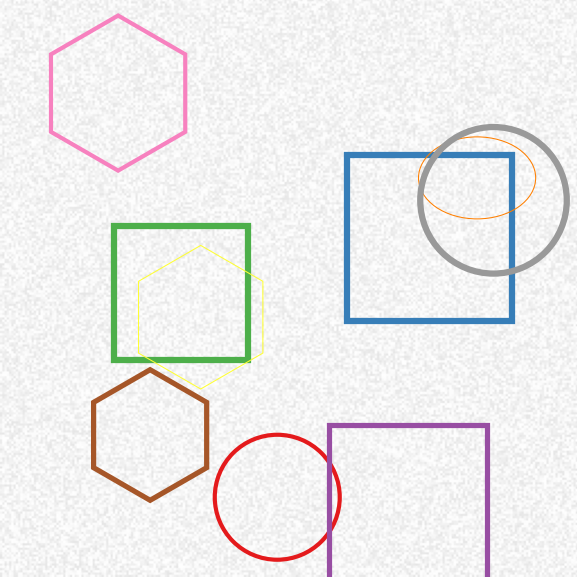[{"shape": "circle", "thickness": 2, "radius": 0.54, "center": [0.48, 0.138]}, {"shape": "square", "thickness": 3, "radius": 0.72, "center": [0.743, 0.587]}, {"shape": "square", "thickness": 3, "radius": 0.58, "center": [0.313, 0.492]}, {"shape": "square", "thickness": 2.5, "radius": 0.69, "center": [0.706, 0.126]}, {"shape": "oval", "thickness": 0.5, "radius": 0.51, "center": [0.826, 0.691]}, {"shape": "hexagon", "thickness": 0.5, "radius": 0.62, "center": [0.348, 0.45]}, {"shape": "hexagon", "thickness": 2.5, "radius": 0.57, "center": [0.26, 0.246]}, {"shape": "hexagon", "thickness": 2, "radius": 0.67, "center": [0.205, 0.838]}, {"shape": "circle", "thickness": 3, "radius": 0.63, "center": [0.855, 0.652]}]